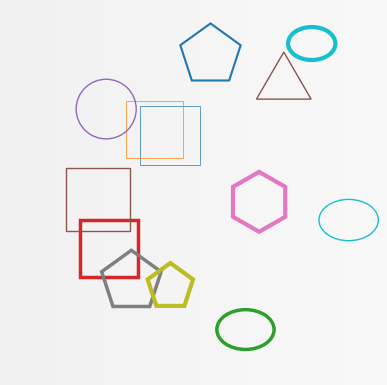[{"shape": "pentagon", "thickness": 1.5, "radius": 0.41, "center": [0.543, 0.857]}, {"shape": "square", "thickness": 0.5, "radius": 0.39, "center": [0.439, 0.648]}, {"shape": "square", "thickness": 0.5, "radius": 0.37, "center": [0.399, 0.663]}, {"shape": "oval", "thickness": 2.5, "radius": 0.37, "center": [0.633, 0.144]}, {"shape": "square", "thickness": 2.5, "radius": 0.37, "center": [0.281, 0.355]}, {"shape": "circle", "thickness": 1, "radius": 0.39, "center": [0.274, 0.717]}, {"shape": "triangle", "thickness": 1, "radius": 0.41, "center": [0.732, 0.783]}, {"shape": "square", "thickness": 1, "radius": 0.41, "center": [0.253, 0.481]}, {"shape": "hexagon", "thickness": 3, "radius": 0.39, "center": [0.669, 0.476]}, {"shape": "pentagon", "thickness": 2.5, "radius": 0.4, "center": [0.339, 0.269]}, {"shape": "pentagon", "thickness": 3, "radius": 0.31, "center": [0.44, 0.255]}, {"shape": "oval", "thickness": 1, "radius": 0.38, "center": [0.9, 0.428]}, {"shape": "oval", "thickness": 3, "radius": 0.31, "center": [0.804, 0.887]}]